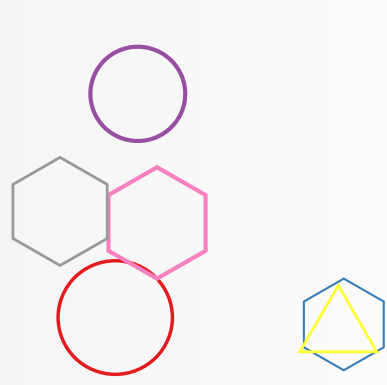[{"shape": "circle", "thickness": 2.5, "radius": 0.74, "center": [0.297, 0.175]}, {"shape": "hexagon", "thickness": 1.5, "radius": 0.59, "center": [0.887, 0.157]}, {"shape": "circle", "thickness": 3, "radius": 0.61, "center": [0.356, 0.756]}, {"shape": "triangle", "thickness": 2, "radius": 0.57, "center": [0.873, 0.144]}, {"shape": "hexagon", "thickness": 3, "radius": 0.72, "center": [0.405, 0.421]}, {"shape": "hexagon", "thickness": 2, "radius": 0.7, "center": [0.155, 0.451]}]